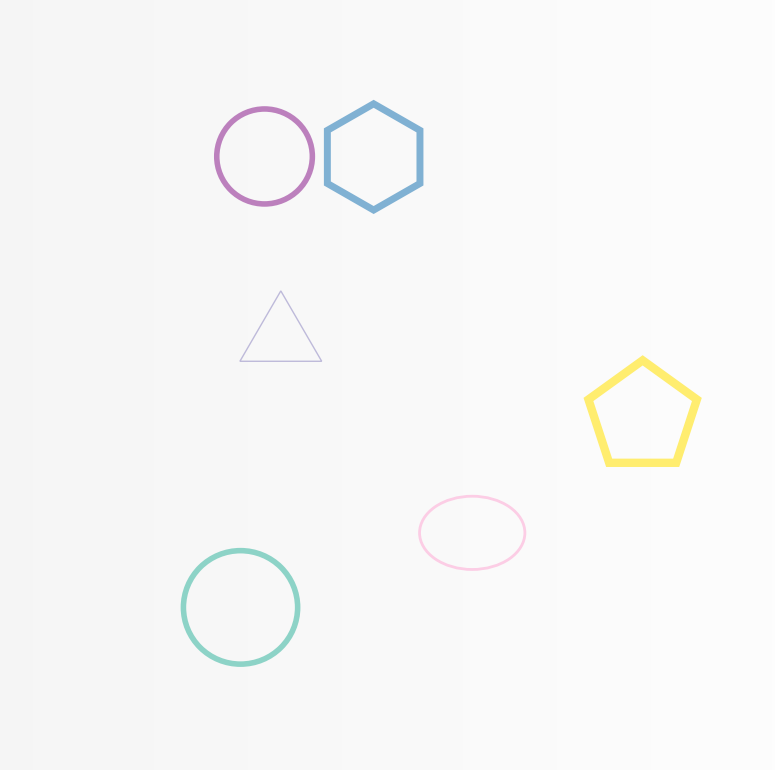[{"shape": "circle", "thickness": 2, "radius": 0.37, "center": [0.31, 0.211]}, {"shape": "triangle", "thickness": 0.5, "radius": 0.3, "center": [0.362, 0.561]}, {"shape": "hexagon", "thickness": 2.5, "radius": 0.34, "center": [0.482, 0.796]}, {"shape": "oval", "thickness": 1, "radius": 0.34, "center": [0.609, 0.308]}, {"shape": "circle", "thickness": 2, "radius": 0.31, "center": [0.341, 0.797]}, {"shape": "pentagon", "thickness": 3, "radius": 0.37, "center": [0.829, 0.458]}]